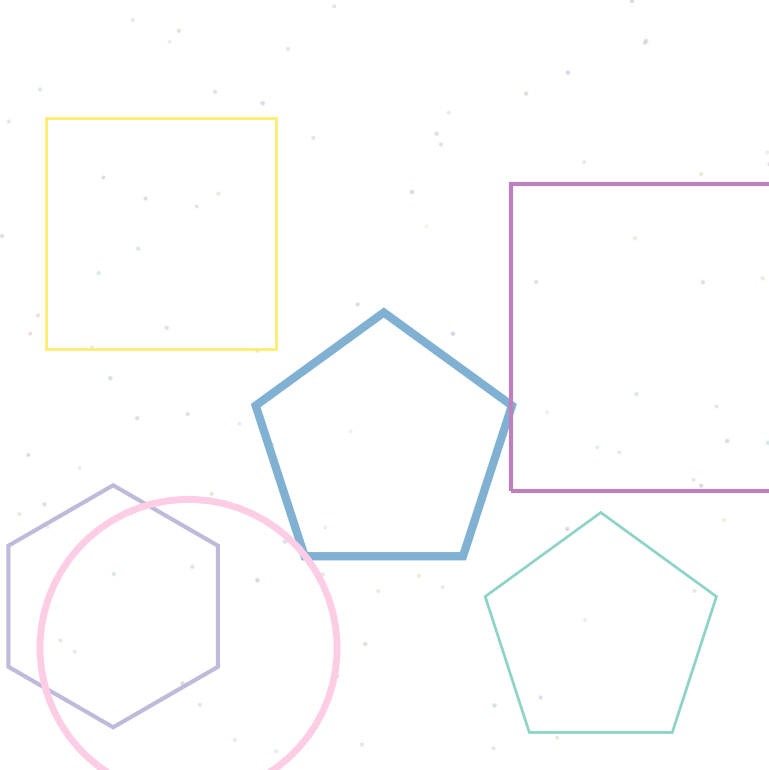[{"shape": "pentagon", "thickness": 1, "radius": 0.79, "center": [0.78, 0.176]}, {"shape": "hexagon", "thickness": 1.5, "radius": 0.79, "center": [0.147, 0.213]}, {"shape": "pentagon", "thickness": 3, "radius": 0.87, "center": [0.498, 0.419]}, {"shape": "circle", "thickness": 2.5, "radius": 0.96, "center": [0.245, 0.158]}, {"shape": "square", "thickness": 1.5, "radius": 0.99, "center": [0.862, 0.562]}, {"shape": "square", "thickness": 1, "radius": 0.75, "center": [0.209, 0.697]}]